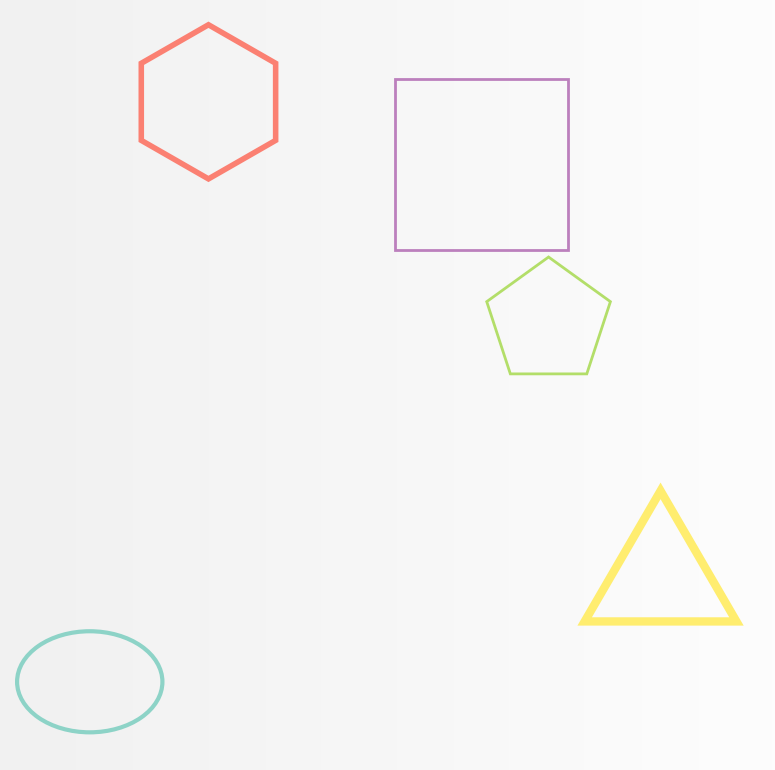[{"shape": "oval", "thickness": 1.5, "radius": 0.47, "center": [0.116, 0.115]}, {"shape": "hexagon", "thickness": 2, "radius": 0.5, "center": [0.269, 0.868]}, {"shape": "pentagon", "thickness": 1, "radius": 0.42, "center": [0.708, 0.582]}, {"shape": "square", "thickness": 1, "radius": 0.56, "center": [0.621, 0.786]}, {"shape": "triangle", "thickness": 3, "radius": 0.57, "center": [0.852, 0.249]}]